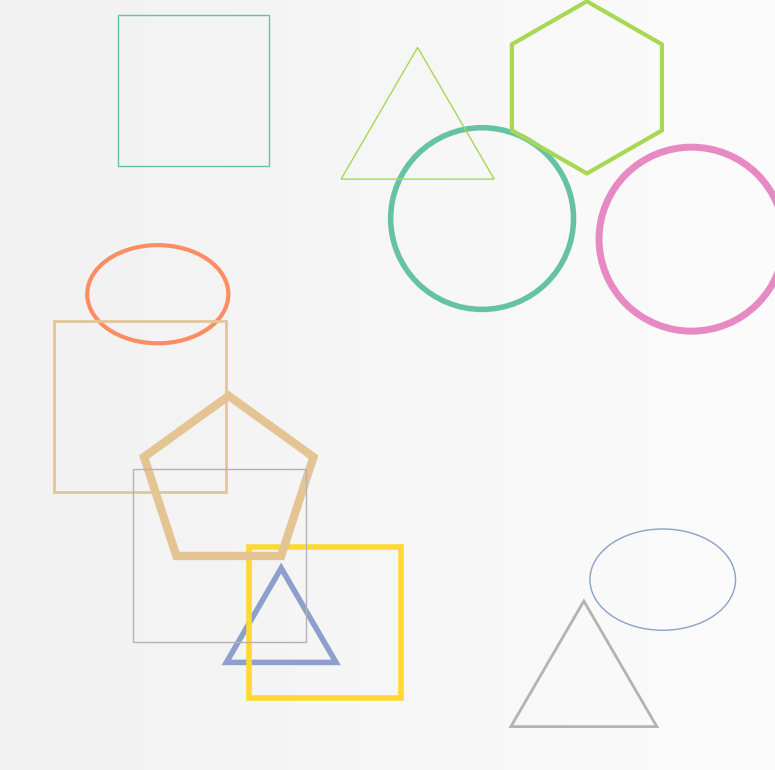[{"shape": "square", "thickness": 0.5, "radius": 0.49, "center": [0.25, 0.882]}, {"shape": "circle", "thickness": 2, "radius": 0.59, "center": [0.622, 0.716]}, {"shape": "oval", "thickness": 1.5, "radius": 0.46, "center": [0.204, 0.618]}, {"shape": "triangle", "thickness": 2, "radius": 0.41, "center": [0.363, 0.181]}, {"shape": "oval", "thickness": 0.5, "radius": 0.47, "center": [0.855, 0.247]}, {"shape": "circle", "thickness": 2.5, "radius": 0.6, "center": [0.892, 0.689]}, {"shape": "hexagon", "thickness": 1.5, "radius": 0.56, "center": [0.757, 0.887]}, {"shape": "triangle", "thickness": 0.5, "radius": 0.57, "center": [0.539, 0.824]}, {"shape": "square", "thickness": 2, "radius": 0.49, "center": [0.42, 0.192]}, {"shape": "pentagon", "thickness": 3, "radius": 0.57, "center": [0.295, 0.371]}, {"shape": "square", "thickness": 1, "radius": 0.56, "center": [0.18, 0.472]}, {"shape": "square", "thickness": 0.5, "radius": 0.56, "center": [0.283, 0.279]}, {"shape": "triangle", "thickness": 1, "radius": 0.54, "center": [0.753, 0.111]}]